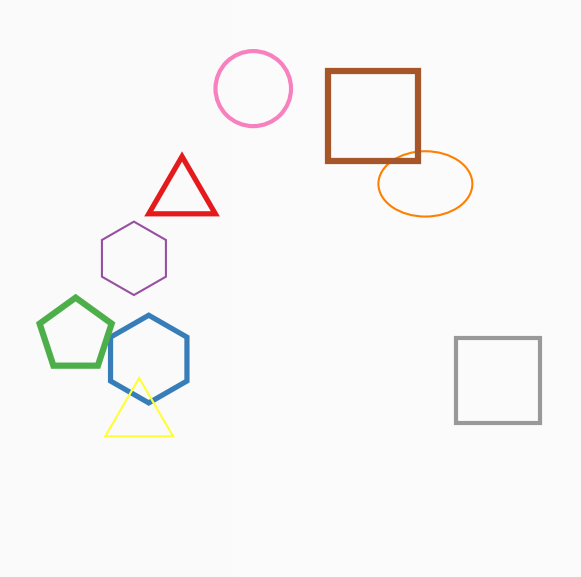[{"shape": "triangle", "thickness": 2.5, "radius": 0.33, "center": [0.313, 0.662]}, {"shape": "hexagon", "thickness": 2.5, "radius": 0.38, "center": [0.256, 0.377]}, {"shape": "pentagon", "thickness": 3, "radius": 0.33, "center": [0.13, 0.419]}, {"shape": "hexagon", "thickness": 1, "radius": 0.32, "center": [0.23, 0.552]}, {"shape": "oval", "thickness": 1, "radius": 0.4, "center": [0.732, 0.681]}, {"shape": "triangle", "thickness": 1, "radius": 0.34, "center": [0.239, 0.277]}, {"shape": "square", "thickness": 3, "radius": 0.39, "center": [0.641, 0.798]}, {"shape": "circle", "thickness": 2, "radius": 0.32, "center": [0.436, 0.846]}, {"shape": "square", "thickness": 2, "radius": 0.36, "center": [0.857, 0.34]}]